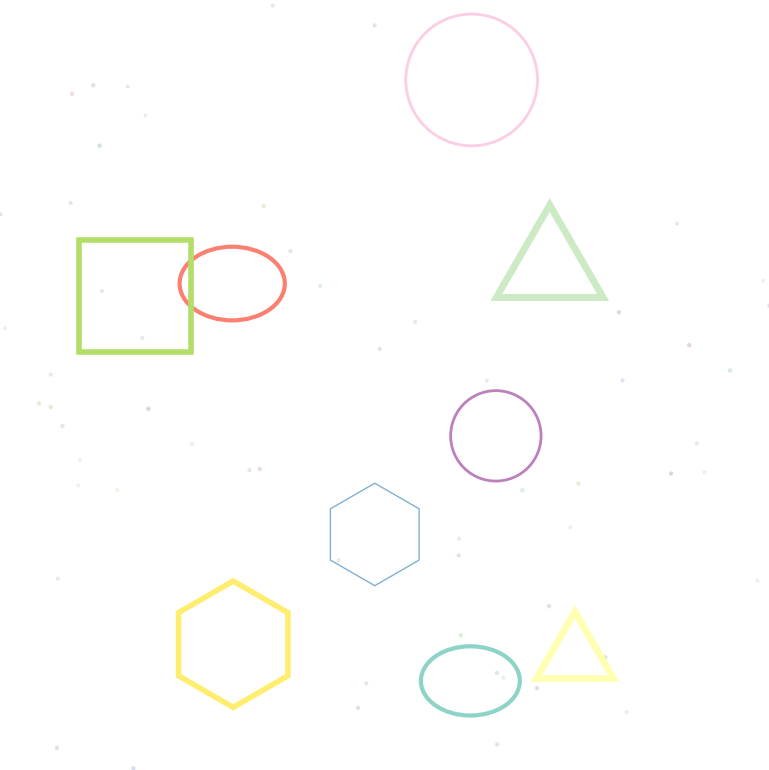[{"shape": "oval", "thickness": 1.5, "radius": 0.32, "center": [0.611, 0.116]}, {"shape": "triangle", "thickness": 2.5, "radius": 0.29, "center": [0.747, 0.148]}, {"shape": "oval", "thickness": 1.5, "radius": 0.34, "center": [0.302, 0.632]}, {"shape": "hexagon", "thickness": 0.5, "radius": 0.33, "center": [0.487, 0.306]}, {"shape": "square", "thickness": 2, "radius": 0.36, "center": [0.176, 0.616]}, {"shape": "circle", "thickness": 1, "radius": 0.43, "center": [0.613, 0.896]}, {"shape": "circle", "thickness": 1, "radius": 0.29, "center": [0.644, 0.434]}, {"shape": "triangle", "thickness": 2.5, "radius": 0.4, "center": [0.714, 0.654]}, {"shape": "hexagon", "thickness": 2, "radius": 0.41, "center": [0.303, 0.163]}]